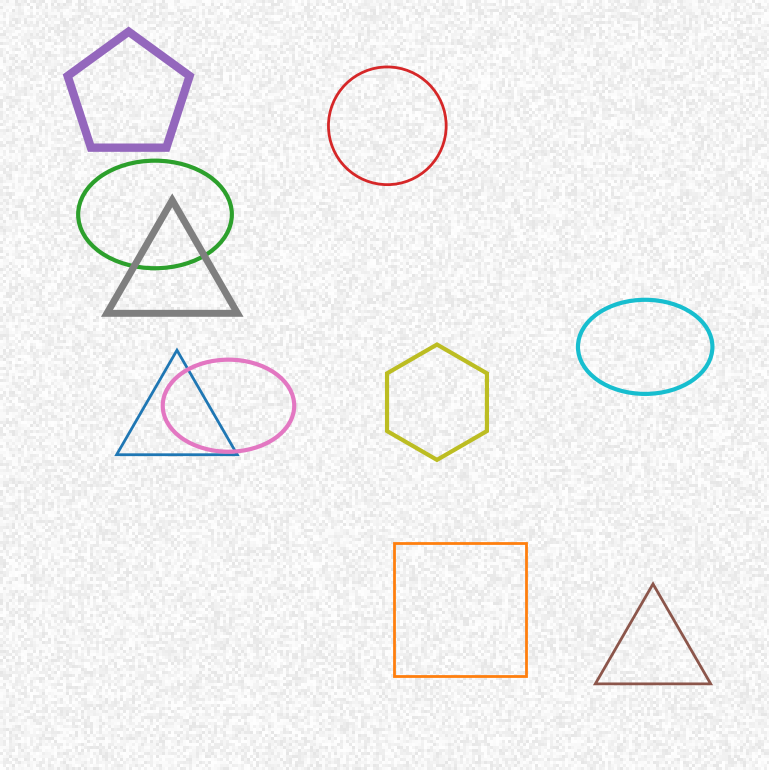[{"shape": "triangle", "thickness": 1, "radius": 0.45, "center": [0.23, 0.455]}, {"shape": "square", "thickness": 1, "radius": 0.43, "center": [0.597, 0.208]}, {"shape": "oval", "thickness": 1.5, "radius": 0.5, "center": [0.201, 0.721]}, {"shape": "circle", "thickness": 1, "radius": 0.38, "center": [0.503, 0.837]}, {"shape": "pentagon", "thickness": 3, "radius": 0.42, "center": [0.167, 0.876]}, {"shape": "triangle", "thickness": 1, "radius": 0.43, "center": [0.848, 0.155]}, {"shape": "oval", "thickness": 1.5, "radius": 0.43, "center": [0.297, 0.473]}, {"shape": "triangle", "thickness": 2.5, "radius": 0.49, "center": [0.224, 0.642]}, {"shape": "hexagon", "thickness": 1.5, "radius": 0.37, "center": [0.568, 0.478]}, {"shape": "oval", "thickness": 1.5, "radius": 0.44, "center": [0.838, 0.55]}]